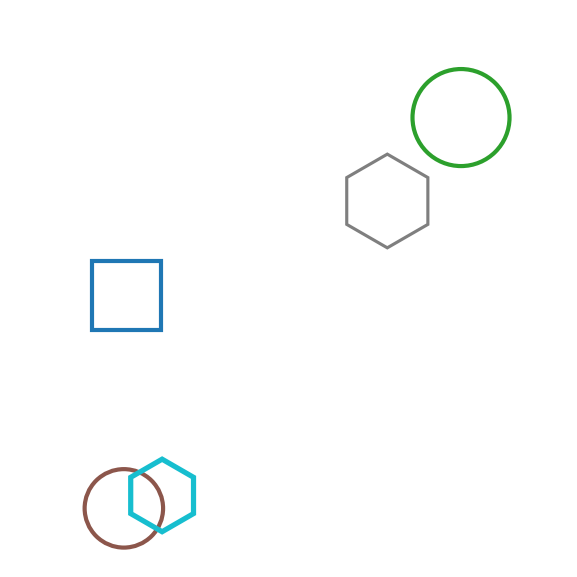[{"shape": "square", "thickness": 2, "radius": 0.3, "center": [0.219, 0.488]}, {"shape": "circle", "thickness": 2, "radius": 0.42, "center": [0.798, 0.796]}, {"shape": "circle", "thickness": 2, "radius": 0.34, "center": [0.214, 0.119]}, {"shape": "hexagon", "thickness": 1.5, "radius": 0.41, "center": [0.671, 0.651]}, {"shape": "hexagon", "thickness": 2.5, "radius": 0.31, "center": [0.281, 0.141]}]